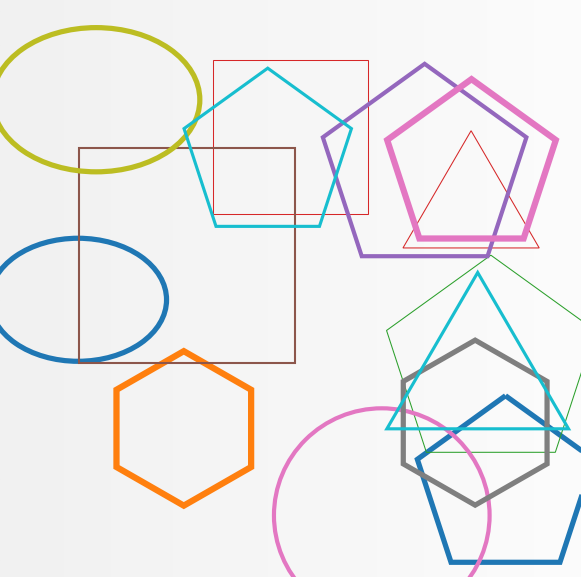[{"shape": "oval", "thickness": 2.5, "radius": 0.76, "center": [0.134, 0.48]}, {"shape": "pentagon", "thickness": 2.5, "radius": 0.8, "center": [0.87, 0.154]}, {"shape": "hexagon", "thickness": 3, "radius": 0.67, "center": [0.316, 0.257]}, {"shape": "pentagon", "thickness": 0.5, "radius": 0.94, "center": [0.844, 0.369]}, {"shape": "triangle", "thickness": 0.5, "radius": 0.68, "center": [0.81, 0.637]}, {"shape": "square", "thickness": 0.5, "radius": 0.67, "center": [0.5, 0.762]}, {"shape": "pentagon", "thickness": 2, "radius": 0.92, "center": [0.731, 0.704]}, {"shape": "square", "thickness": 1, "radius": 0.93, "center": [0.321, 0.556]}, {"shape": "pentagon", "thickness": 3, "radius": 0.76, "center": [0.811, 0.71]}, {"shape": "circle", "thickness": 2, "radius": 0.93, "center": [0.657, 0.107]}, {"shape": "hexagon", "thickness": 2.5, "radius": 0.71, "center": [0.817, 0.267]}, {"shape": "oval", "thickness": 2.5, "radius": 0.89, "center": [0.165, 0.826]}, {"shape": "triangle", "thickness": 1.5, "radius": 0.9, "center": [0.822, 0.347]}, {"shape": "pentagon", "thickness": 1.5, "radius": 0.76, "center": [0.461, 0.73]}]